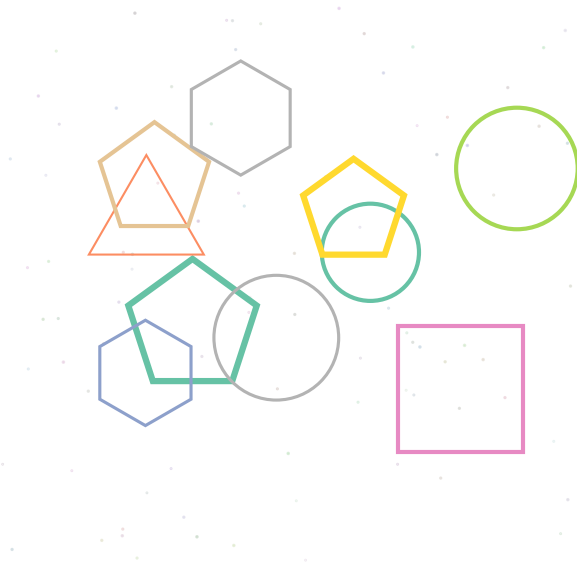[{"shape": "circle", "thickness": 2, "radius": 0.42, "center": [0.641, 0.562]}, {"shape": "pentagon", "thickness": 3, "radius": 0.58, "center": [0.333, 0.434]}, {"shape": "triangle", "thickness": 1, "radius": 0.57, "center": [0.253, 0.616]}, {"shape": "hexagon", "thickness": 1.5, "radius": 0.46, "center": [0.252, 0.353]}, {"shape": "square", "thickness": 2, "radius": 0.55, "center": [0.797, 0.325]}, {"shape": "circle", "thickness": 2, "radius": 0.53, "center": [0.895, 0.707]}, {"shape": "pentagon", "thickness": 3, "radius": 0.46, "center": [0.612, 0.632]}, {"shape": "pentagon", "thickness": 2, "radius": 0.5, "center": [0.267, 0.688]}, {"shape": "circle", "thickness": 1.5, "radius": 0.54, "center": [0.478, 0.414]}, {"shape": "hexagon", "thickness": 1.5, "radius": 0.49, "center": [0.417, 0.795]}]